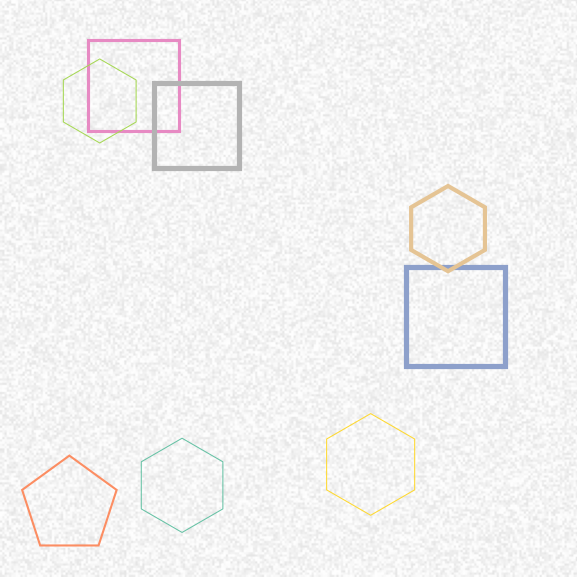[{"shape": "hexagon", "thickness": 0.5, "radius": 0.41, "center": [0.315, 0.159]}, {"shape": "pentagon", "thickness": 1, "radius": 0.43, "center": [0.12, 0.124]}, {"shape": "square", "thickness": 2.5, "radius": 0.43, "center": [0.789, 0.45]}, {"shape": "square", "thickness": 1.5, "radius": 0.4, "center": [0.232, 0.851]}, {"shape": "hexagon", "thickness": 0.5, "radius": 0.36, "center": [0.173, 0.824]}, {"shape": "hexagon", "thickness": 0.5, "radius": 0.44, "center": [0.642, 0.195]}, {"shape": "hexagon", "thickness": 2, "radius": 0.37, "center": [0.776, 0.603]}, {"shape": "square", "thickness": 2.5, "radius": 0.37, "center": [0.341, 0.782]}]